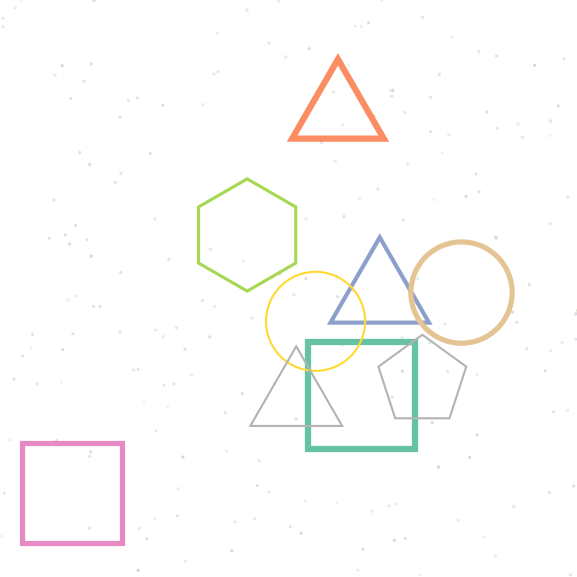[{"shape": "square", "thickness": 3, "radius": 0.46, "center": [0.626, 0.314]}, {"shape": "triangle", "thickness": 3, "radius": 0.46, "center": [0.585, 0.805]}, {"shape": "triangle", "thickness": 2, "radius": 0.49, "center": [0.658, 0.49]}, {"shape": "square", "thickness": 2.5, "radius": 0.43, "center": [0.124, 0.146]}, {"shape": "hexagon", "thickness": 1.5, "radius": 0.49, "center": [0.428, 0.592]}, {"shape": "circle", "thickness": 1, "radius": 0.43, "center": [0.546, 0.443]}, {"shape": "circle", "thickness": 2.5, "radius": 0.44, "center": [0.799, 0.493]}, {"shape": "triangle", "thickness": 1, "radius": 0.46, "center": [0.513, 0.307]}, {"shape": "pentagon", "thickness": 1, "radius": 0.4, "center": [0.731, 0.34]}]